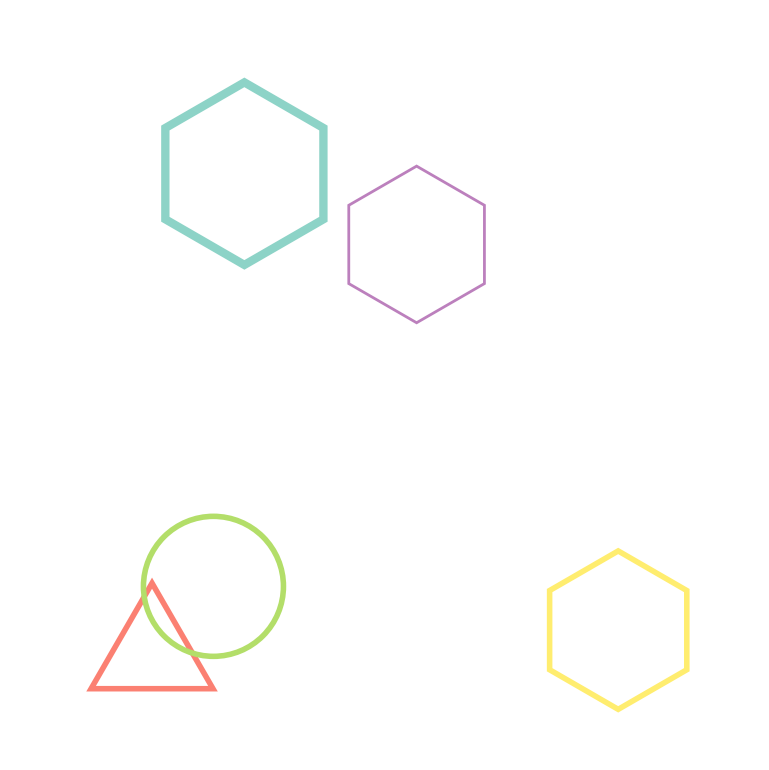[{"shape": "hexagon", "thickness": 3, "radius": 0.59, "center": [0.317, 0.774]}, {"shape": "triangle", "thickness": 2, "radius": 0.46, "center": [0.197, 0.151]}, {"shape": "circle", "thickness": 2, "radius": 0.45, "center": [0.277, 0.239]}, {"shape": "hexagon", "thickness": 1, "radius": 0.51, "center": [0.541, 0.683]}, {"shape": "hexagon", "thickness": 2, "radius": 0.51, "center": [0.803, 0.182]}]